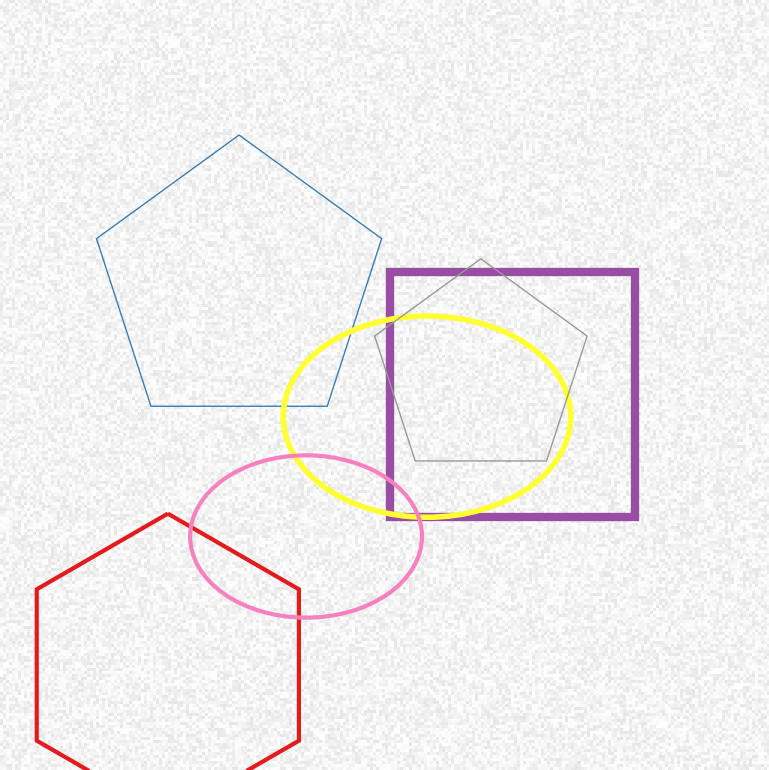[{"shape": "hexagon", "thickness": 1.5, "radius": 0.98, "center": [0.218, 0.136]}, {"shape": "pentagon", "thickness": 0.5, "radius": 0.97, "center": [0.31, 0.63]}, {"shape": "square", "thickness": 3, "radius": 0.8, "center": [0.665, 0.488]}, {"shape": "oval", "thickness": 2, "radius": 0.93, "center": [0.555, 0.459]}, {"shape": "oval", "thickness": 1.5, "radius": 0.75, "center": [0.397, 0.303]}, {"shape": "pentagon", "thickness": 0.5, "radius": 0.73, "center": [0.625, 0.519]}]